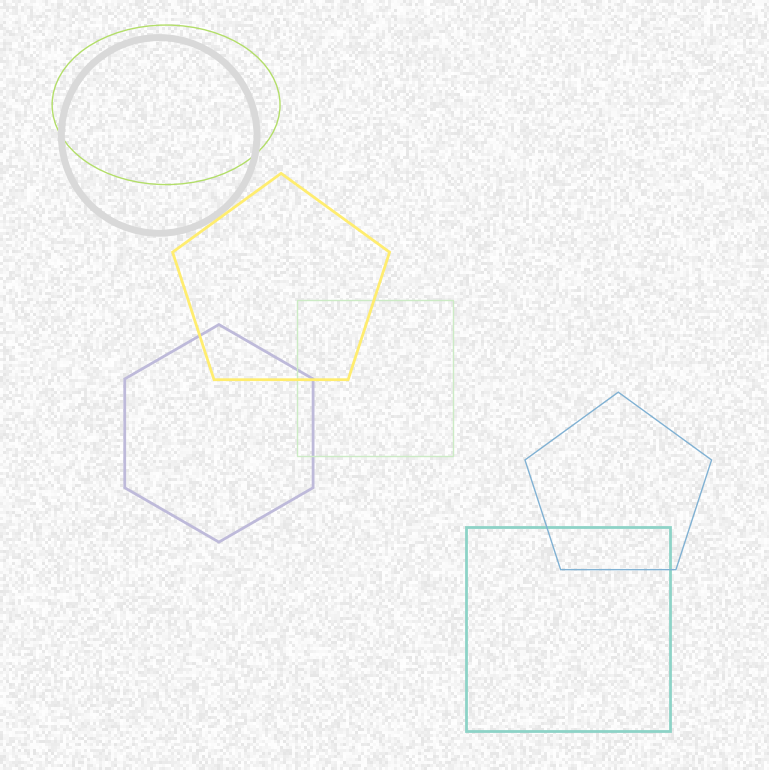[{"shape": "square", "thickness": 1, "radius": 0.66, "center": [0.738, 0.183]}, {"shape": "hexagon", "thickness": 1, "radius": 0.71, "center": [0.284, 0.437]}, {"shape": "pentagon", "thickness": 0.5, "radius": 0.64, "center": [0.803, 0.363]}, {"shape": "oval", "thickness": 0.5, "radius": 0.74, "center": [0.216, 0.864]}, {"shape": "circle", "thickness": 2.5, "radius": 0.64, "center": [0.207, 0.824]}, {"shape": "square", "thickness": 0.5, "radius": 0.51, "center": [0.487, 0.509]}, {"shape": "pentagon", "thickness": 1, "radius": 0.74, "center": [0.365, 0.627]}]